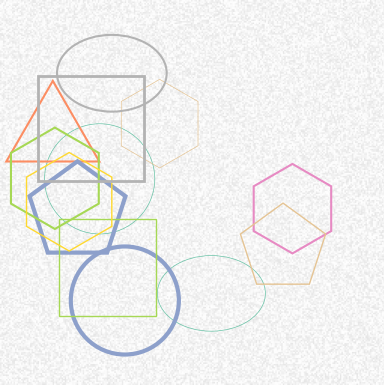[{"shape": "circle", "thickness": 0.5, "radius": 0.72, "center": [0.259, 0.535]}, {"shape": "oval", "thickness": 0.5, "radius": 0.7, "center": [0.549, 0.238]}, {"shape": "triangle", "thickness": 1.5, "radius": 0.7, "center": [0.137, 0.65]}, {"shape": "circle", "thickness": 3, "radius": 0.7, "center": [0.324, 0.219]}, {"shape": "pentagon", "thickness": 3, "radius": 0.66, "center": [0.201, 0.45]}, {"shape": "hexagon", "thickness": 1.5, "radius": 0.58, "center": [0.76, 0.458]}, {"shape": "square", "thickness": 1, "radius": 0.63, "center": [0.279, 0.305]}, {"shape": "hexagon", "thickness": 1.5, "radius": 0.66, "center": [0.142, 0.537]}, {"shape": "hexagon", "thickness": 1, "radius": 0.64, "center": [0.18, 0.476]}, {"shape": "hexagon", "thickness": 0.5, "radius": 0.58, "center": [0.415, 0.679]}, {"shape": "pentagon", "thickness": 1, "radius": 0.58, "center": [0.735, 0.356]}, {"shape": "oval", "thickness": 1.5, "radius": 0.71, "center": [0.291, 0.81]}, {"shape": "square", "thickness": 2, "radius": 0.69, "center": [0.236, 0.666]}]